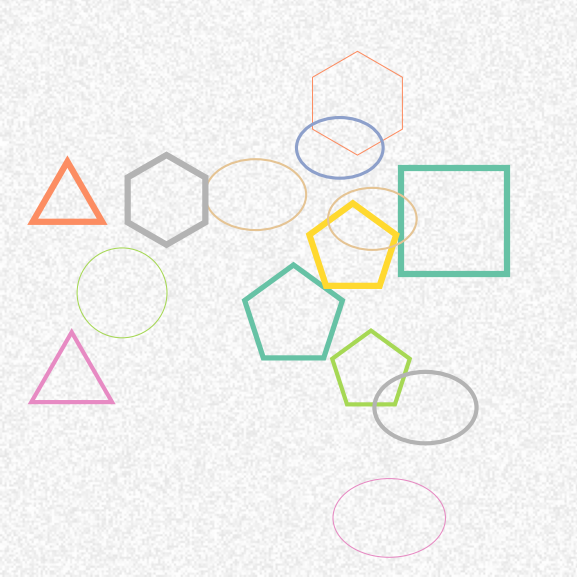[{"shape": "pentagon", "thickness": 2.5, "radius": 0.44, "center": [0.508, 0.451]}, {"shape": "square", "thickness": 3, "radius": 0.46, "center": [0.786, 0.616]}, {"shape": "hexagon", "thickness": 0.5, "radius": 0.45, "center": [0.619, 0.82]}, {"shape": "triangle", "thickness": 3, "radius": 0.35, "center": [0.117, 0.65]}, {"shape": "oval", "thickness": 1.5, "radius": 0.38, "center": [0.588, 0.743]}, {"shape": "oval", "thickness": 0.5, "radius": 0.49, "center": [0.674, 0.102]}, {"shape": "triangle", "thickness": 2, "radius": 0.4, "center": [0.124, 0.343]}, {"shape": "pentagon", "thickness": 2, "radius": 0.35, "center": [0.642, 0.356]}, {"shape": "circle", "thickness": 0.5, "radius": 0.39, "center": [0.211, 0.492]}, {"shape": "pentagon", "thickness": 3, "radius": 0.4, "center": [0.611, 0.568]}, {"shape": "oval", "thickness": 1, "radius": 0.44, "center": [0.442, 0.662]}, {"shape": "oval", "thickness": 1, "radius": 0.38, "center": [0.645, 0.62]}, {"shape": "oval", "thickness": 2, "radius": 0.44, "center": [0.737, 0.293]}, {"shape": "hexagon", "thickness": 3, "radius": 0.39, "center": [0.288, 0.653]}]